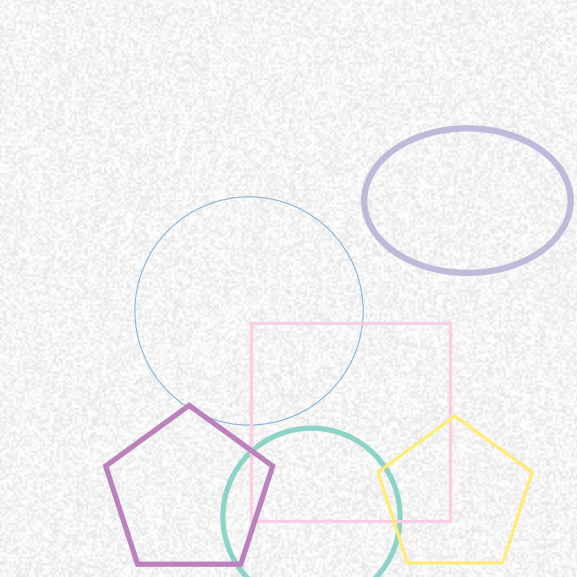[{"shape": "circle", "thickness": 2.5, "radius": 0.77, "center": [0.539, 0.104]}, {"shape": "oval", "thickness": 3, "radius": 0.89, "center": [0.809, 0.652]}, {"shape": "circle", "thickness": 0.5, "radius": 0.99, "center": [0.431, 0.461]}, {"shape": "square", "thickness": 1.5, "radius": 0.86, "center": [0.607, 0.268]}, {"shape": "pentagon", "thickness": 2.5, "radius": 0.76, "center": [0.328, 0.145]}, {"shape": "pentagon", "thickness": 1.5, "radius": 0.7, "center": [0.788, 0.138]}]